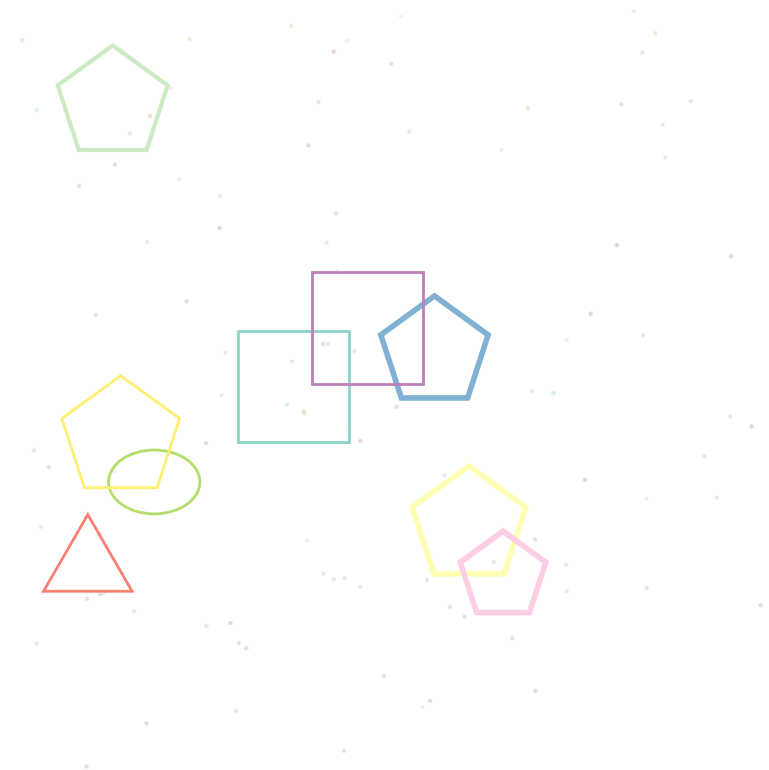[{"shape": "square", "thickness": 1, "radius": 0.36, "center": [0.381, 0.499]}, {"shape": "pentagon", "thickness": 2, "radius": 0.39, "center": [0.609, 0.317]}, {"shape": "triangle", "thickness": 1, "radius": 0.33, "center": [0.114, 0.265]}, {"shape": "pentagon", "thickness": 2, "radius": 0.37, "center": [0.564, 0.542]}, {"shape": "oval", "thickness": 1, "radius": 0.3, "center": [0.2, 0.374]}, {"shape": "pentagon", "thickness": 2, "radius": 0.29, "center": [0.653, 0.252]}, {"shape": "square", "thickness": 1, "radius": 0.36, "center": [0.477, 0.574]}, {"shape": "pentagon", "thickness": 1.5, "radius": 0.38, "center": [0.146, 0.866]}, {"shape": "pentagon", "thickness": 1, "radius": 0.4, "center": [0.157, 0.432]}]